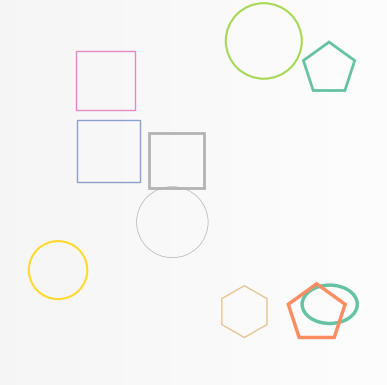[{"shape": "pentagon", "thickness": 2, "radius": 0.35, "center": [0.849, 0.821]}, {"shape": "oval", "thickness": 2.5, "radius": 0.36, "center": [0.851, 0.21]}, {"shape": "pentagon", "thickness": 2.5, "radius": 0.39, "center": [0.817, 0.186]}, {"shape": "square", "thickness": 1, "radius": 0.4, "center": [0.28, 0.609]}, {"shape": "square", "thickness": 1, "radius": 0.39, "center": [0.272, 0.791]}, {"shape": "circle", "thickness": 1.5, "radius": 0.49, "center": [0.681, 0.894]}, {"shape": "circle", "thickness": 1.5, "radius": 0.38, "center": [0.15, 0.298]}, {"shape": "hexagon", "thickness": 1, "radius": 0.34, "center": [0.631, 0.191]}, {"shape": "square", "thickness": 2, "radius": 0.35, "center": [0.455, 0.583]}, {"shape": "circle", "thickness": 0.5, "radius": 0.46, "center": [0.445, 0.423]}]